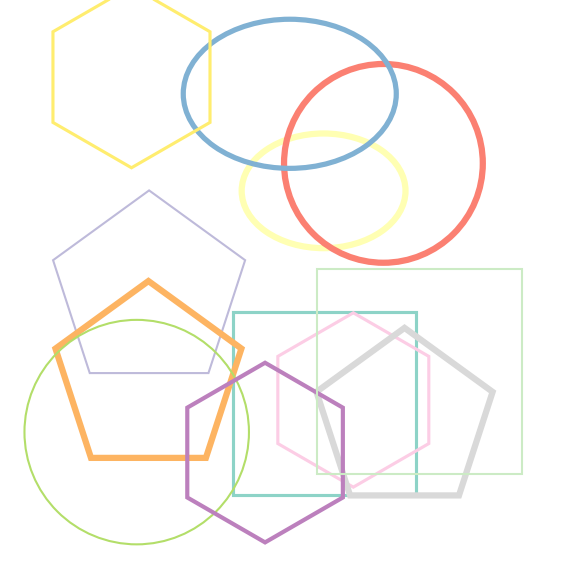[{"shape": "square", "thickness": 1.5, "radius": 0.79, "center": [0.561, 0.301]}, {"shape": "oval", "thickness": 3, "radius": 0.71, "center": [0.56, 0.669]}, {"shape": "pentagon", "thickness": 1, "radius": 0.87, "center": [0.258, 0.495]}, {"shape": "circle", "thickness": 3, "radius": 0.86, "center": [0.664, 0.716]}, {"shape": "oval", "thickness": 2.5, "radius": 0.92, "center": [0.502, 0.837]}, {"shape": "pentagon", "thickness": 3, "radius": 0.85, "center": [0.257, 0.343]}, {"shape": "circle", "thickness": 1, "radius": 0.97, "center": [0.237, 0.251]}, {"shape": "hexagon", "thickness": 1.5, "radius": 0.75, "center": [0.612, 0.307]}, {"shape": "pentagon", "thickness": 3, "radius": 0.8, "center": [0.7, 0.271]}, {"shape": "hexagon", "thickness": 2, "radius": 0.78, "center": [0.459, 0.215]}, {"shape": "square", "thickness": 1, "radius": 0.89, "center": [0.727, 0.356]}, {"shape": "hexagon", "thickness": 1.5, "radius": 0.79, "center": [0.228, 0.866]}]